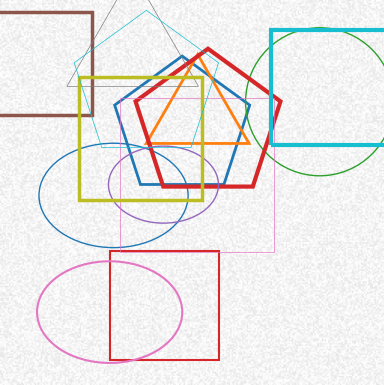[{"shape": "pentagon", "thickness": 2, "radius": 0.92, "center": [0.473, 0.67]}, {"shape": "oval", "thickness": 1, "radius": 0.97, "center": [0.295, 0.492]}, {"shape": "triangle", "thickness": 2, "radius": 0.77, "center": [0.513, 0.704]}, {"shape": "circle", "thickness": 1, "radius": 0.96, "center": [0.83, 0.736]}, {"shape": "square", "thickness": 1.5, "radius": 0.71, "center": [0.428, 0.207]}, {"shape": "pentagon", "thickness": 3, "radius": 0.99, "center": [0.54, 0.675]}, {"shape": "oval", "thickness": 1, "radius": 0.71, "center": [0.425, 0.52]}, {"shape": "square", "thickness": 2.5, "radius": 0.67, "center": [0.107, 0.834]}, {"shape": "oval", "thickness": 1.5, "radius": 0.94, "center": [0.285, 0.189]}, {"shape": "square", "thickness": 0.5, "radius": 1.0, "center": [0.512, 0.546]}, {"shape": "triangle", "thickness": 0.5, "radius": 0.99, "center": [0.345, 0.874]}, {"shape": "square", "thickness": 2.5, "radius": 0.79, "center": [0.365, 0.64]}, {"shape": "square", "thickness": 3, "radius": 0.75, "center": [0.853, 0.773]}, {"shape": "pentagon", "thickness": 0.5, "radius": 0.99, "center": [0.38, 0.776]}]